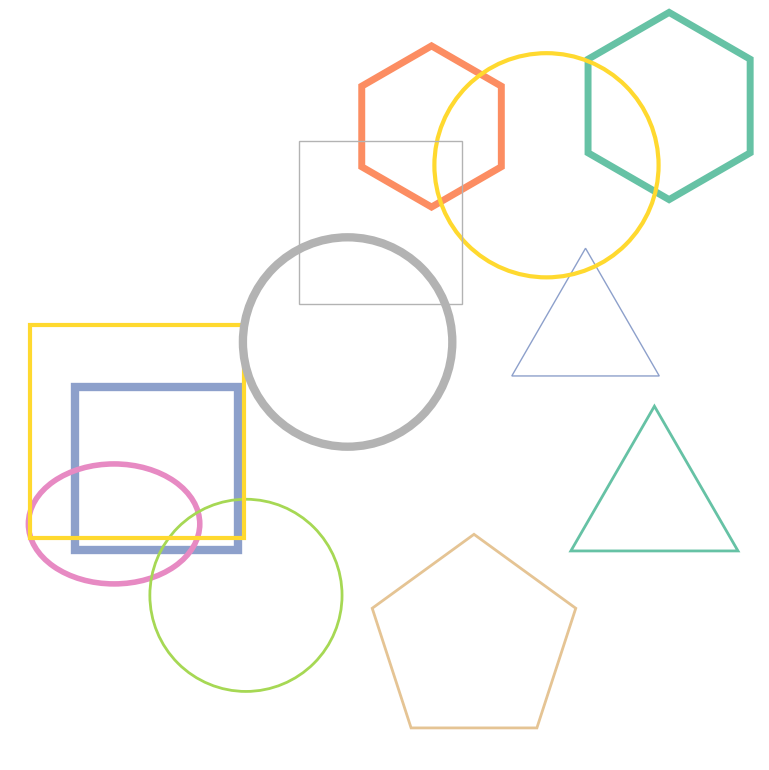[{"shape": "hexagon", "thickness": 2.5, "radius": 0.61, "center": [0.869, 0.862]}, {"shape": "triangle", "thickness": 1, "radius": 0.63, "center": [0.85, 0.347]}, {"shape": "hexagon", "thickness": 2.5, "radius": 0.52, "center": [0.56, 0.836]}, {"shape": "triangle", "thickness": 0.5, "radius": 0.55, "center": [0.76, 0.567]}, {"shape": "square", "thickness": 3, "radius": 0.53, "center": [0.203, 0.391]}, {"shape": "oval", "thickness": 2, "radius": 0.56, "center": [0.148, 0.32]}, {"shape": "circle", "thickness": 1, "radius": 0.62, "center": [0.319, 0.227]}, {"shape": "square", "thickness": 1.5, "radius": 0.69, "center": [0.178, 0.44]}, {"shape": "circle", "thickness": 1.5, "radius": 0.73, "center": [0.71, 0.785]}, {"shape": "pentagon", "thickness": 1, "radius": 0.69, "center": [0.616, 0.167]}, {"shape": "square", "thickness": 0.5, "radius": 0.53, "center": [0.494, 0.711]}, {"shape": "circle", "thickness": 3, "radius": 0.68, "center": [0.451, 0.556]}]